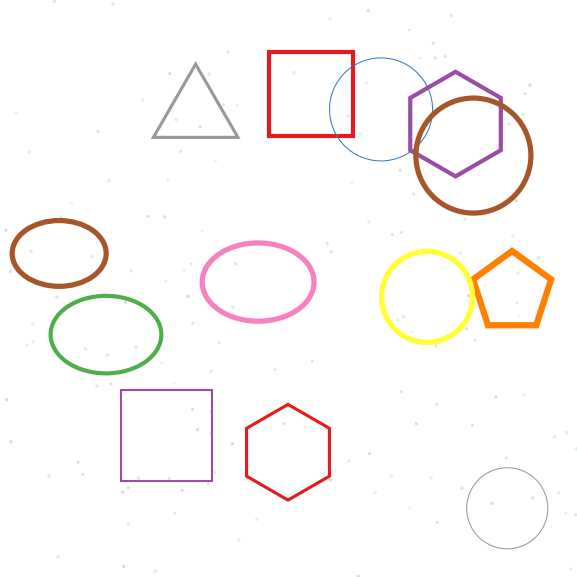[{"shape": "square", "thickness": 2, "radius": 0.36, "center": [0.538, 0.836]}, {"shape": "hexagon", "thickness": 1.5, "radius": 0.41, "center": [0.499, 0.216]}, {"shape": "circle", "thickness": 0.5, "radius": 0.45, "center": [0.66, 0.81]}, {"shape": "oval", "thickness": 2, "radius": 0.48, "center": [0.184, 0.42]}, {"shape": "hexagon", "thickness": 2, "radius": 0.45, "center": [0.789, 0.784]}, {"shape": "square", "thickness": 1, "radius": 0.4, "center": [0.288, 0.245]}, {"shape": "pentagon", "thickness": 3, "radius": 0.36, "center": [0.887, 0.493]}, {"shape": "circle", "thickness": 2.5, "radius": 0.39, "center": [0.74, 0.485]}, {"shape": "circle", "thickness": 2.5, "radius": 0.5, "center": [0.82, 0.73]}, {"shape": "oval", "thickness": 2.5, "radius": 0.41, "center": [0.102, 0.56]}, {"shape": "oval", "thickness": 2.5, "radius": 0.48, "center": [0.447, 0.511]}, {"shape": "circle", "thickness": 0.5, "radius": 0.35, "center": [0.878, 0.119]}, {"shape": "triangle", "thickness": 1.5, "radius": 0.42, "center": [0.339, 0.804]}]